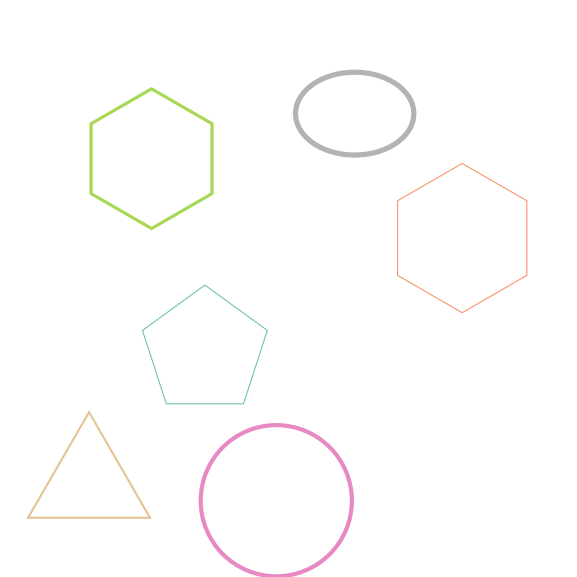[{"shape": "pentagon", "thickness": 0.5, "radius": 0.57, "center": [0.355, 0.392]}, {"shape": "hexagon", "thickness": 0.5, "radius": 0.65, "center": [0.8, 0.587]}, {"shape": "circle", "thickness": 2, "radius": 0.65, "center": [0.478, 0.132]}, {"shape": "hexagon", "thickness": 1.5, "radius": 0.6, "center": [0.262, 0.724]}, {"shape": "triangle", "thickness": 1, "radius": 0.61, "center": [0.154, 0.164]}, {"shape": "oval", "thickness": 2.5, "radius": 0.51, "center": [0.614, 0.802]}]